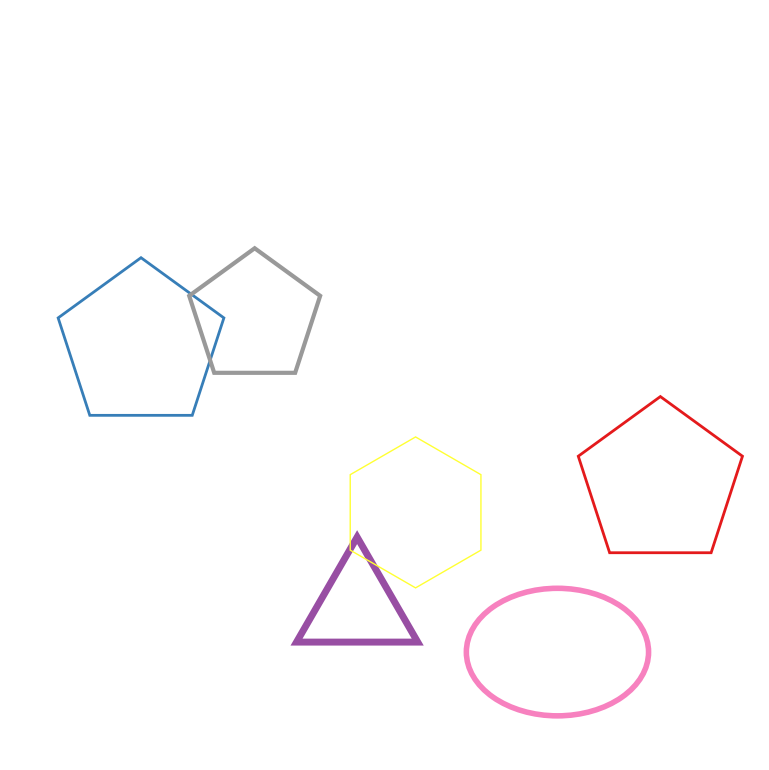[{"shape": "pentagon", "thickness": 1, "radius": 0.56, "center": [0.858, 0.373]}, {"shape": "pentagon", "thickness": 1, "radius": 0.57, "center": [0.183, 0.552]}, {"shape": "triangle", "thickness": 2.5, "radius": 0.45, "center": [0.464, 0.212]}, {"shape": "hexagon", "thickness": 0.5, "radius": 0.49, "center": [0.54, 0.335]}, {"shape": "oval", "thickness": 2, "radius": 0.59, "center": [0.724, 0.153]}, {"shape": "pentagon", "thickness": 1.5, "radius": 0.45, "center": [0.331, 0.588]}]